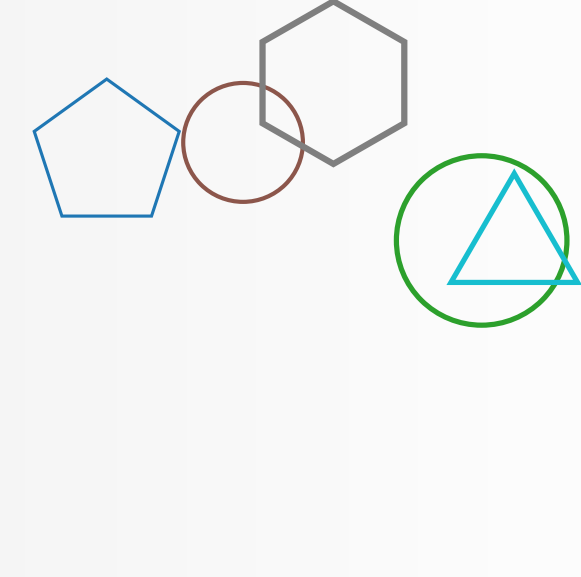[{"shape": "pentagon", "thickness": 1.5, "radius": 0.66, "center": [0.184, 0.731]}, {"shape": "circle", "thickness": 2.5, "radius": 0.73, "center": [0.829, 0.583]}, {"shape": "circle", "thickness": 2, "radius": 0.51, "center": [0.418, 0.753]}, {"shape": "hexagon", "thickness": 3, "radius": 0.7, "center": [0.574, 0.856]}, {"shape": "triangle", "thickness": 2.5, "radius": 0.63, "center": [0.885, 0.573]}]